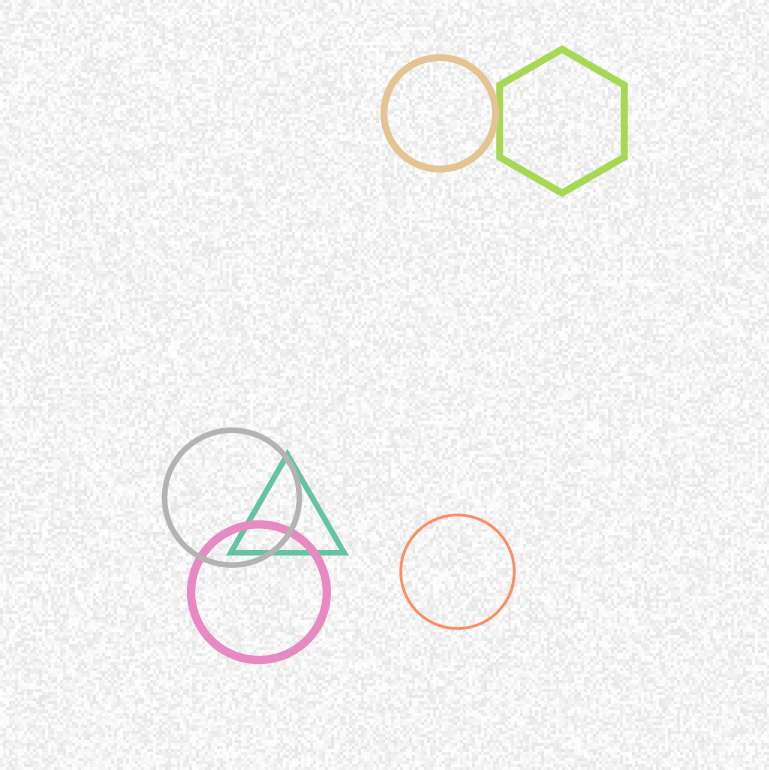[{"shape": "triangle", "thickness": 2, "radius": 0.43, "center": [0.373, 0.325]}, {"shape": "circle", "thickness": 1, "radius": 0.37, "center": [0.594, 0.257]}, {"shape": "circle", "thickness": 3, "radius": 0.44, "center": [0.336, 0.231]}, {"shape": "hexagon", "thickness": 2.5, "radius": 0.47, "center": [0.73, 0.843]}, {"shape": "circle", "thickness": 2.5, "radius": 0.36, "center": [0.571, 0.853]}, {"shape": "circle", "thickness": 2, "radius": 0.44, "center": [0.301, 0.354]}]